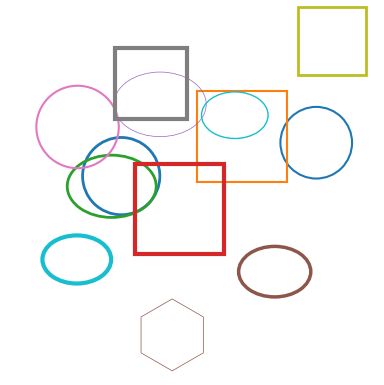[{"shape": "circle", "thickness": 1.5, "radius": 0.47, "center": [0.821, 0.629]}, {"shape": "circle", "thickness": 2, "radius": 0.5, "center": [0.315, 0.543]}, {"shape": "square", "thickness": 1.5, "radius": 0.59, "center": [0.629, 0.646]}, {"shape": "oval", "thickness": 2, "radius": 0.58, "center": [0.29, 0.516]}, {"shape": "square", "thickness": 3, "radius": 0.58, "center": [0.466, 0.458]}, {"shape": "oval", "thickness": 0.5, "radius": 0.6, "center": [0.416, 0.729]}, {"shape": "hexagon", "thickness": 0.5, "radius": 0.47, "center": [0.447, 0.13]}, {"shape": "oval", "thickness": 2.5, "radius": 0.47, "center": [0.714, 0.294]}, {"shape": "circle", "thickness": 1.5, "radius": 0.54, "center": [0.201, 0.67]}, {"shape": "square", "thickness": 3, "radius": 0.46, "center": [0.392, 0.783]}, {"shape": "square", "thickness": 2, "radius": 0.44, "center": [0.861, 0.894]}, {"shape": "oval", "thickness": 1, "radius": 0.43, "center": [0.61, 0.701]}, {"shape": "oval", "thickness": 3, "radius": 0.45, "center": [0.199, 0.326]}]